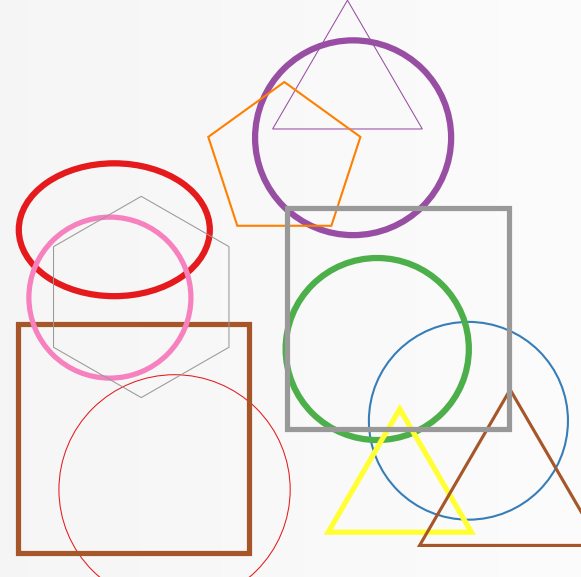[{"shape": "circle", "thickness": 0.5, "radius": 0.99, "center": [0.3, 0.151]}, {"shape": "oval", "thickness": 3, "radius": 0.82, "center": [0.197, 0.601]}, {"shape": "circle", "thickness": 1, "radius": 0.86, "center": [0.806, 0.271]}, {"shape": "circle", "thickness": 3, "radius": 0.79, "center": [0.649, 0.395]}, {"shape": "circle", "thickness": 3, "radius": 0.84, "center": [0.607, 0.761]}, {"shape": "triangle", "thickness": 0.5, "radius": 0.74, "center": [0.598, 0.85]}, {"shape": "pentagon", "thickness": 1, "radius": 0.69, "center": [0.489, 0.72]}, {"shape": "triangle", "thickness": 2.5, "radius": 0.71, "center": [0.688, 0.149]}, {"shape": "square", "thickness": 2.5, "radius": 0.99, "center": [0.23, 0.24]}, {"shape": "triangle", "thickness": 1.5, "radius": 0.9, "center": [0.878, 0.145]}, {"shape": "circle", "thickness": 2.5, "radius": 0.7, "center": [0.189, 0.484]}, {"shape": "hexagon", "thickness": 0.5, "radius": 0.87, "center": [0.243, 0.485]}, {"shape": "square", "thickness": 2.5, "radius": 0.95, "center": [0.685, 0.447]}]